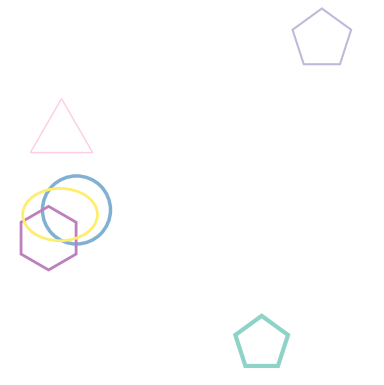[{"shape": "pentagon", "thickness": 3, "radius": 0.36, "center": [0.68, 0.108]}, {"shape": "pentagon", "thickness": 1.5, "radius": 0.4, "center": [0.836, 0.898]}, {"shape": "circle", "thickness": 2.5, "radius": 0.44, "center": [0.199, 0.455]}, {"shape": "triangle", "thickness": 1, "radius": 0.47, "center": [0.16, 0.65]}, {"shape": "hexagon", "thickness": 2, "radius": 0.41, "center": [0.126, 0.381]}, {"shape": "oval", "thickness": 2, "radius": 0.49, "center": [0.156, 0.443]}]